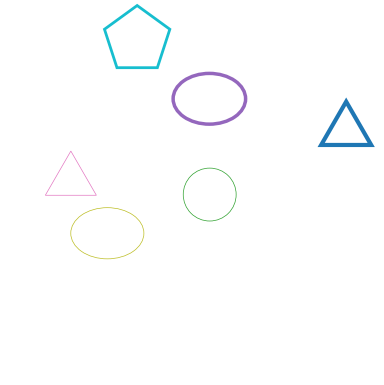[{"shape": "triangle", "thickness": 3, "radius": 0.38, "center": [0.899, 0.661]}, {"shape": "circle", "thickness": 0.5, "radius": 0.34, "center": [0.545, 0.495]}, {"shape": "oval", "thickness": 2.5, "radius": 0.47, "center": [0.544, 0.743]}, {"shape": "triangle", "thickness": 0.5, "radius": 0.38, "center": [0.184, 0.531]}, {"shape": "oval", "thickness": 0.5, "radius": 0.47, "center": [0.279, 0.394]}, {"shape": "pentagon", "thickness": 2, "radius": 0.45, "center": [0.356, 0.896]}]